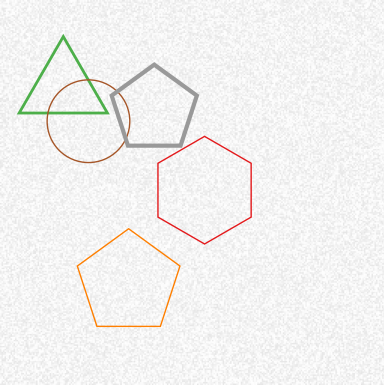[{"shape": "hexagon", "thickness": 1, "radius": 0.7, "center": [0.531, 0.506]}, {"shape": "triangle", "thickness": 2, "radius": 0.66, "center": [0.164, 0.773]}, {"shape": "pentagon", "thickness": 1, "radius": 0.7, "center": [0.334, 0.266]}, {"shape": "circle", "thickness": 1, "radius": 0.54, "center": [0.23, 0.685]}, {"shape": "pentagon", "thickness": 3, "radius": 0.58, "center": [0.401, 0.716]}]